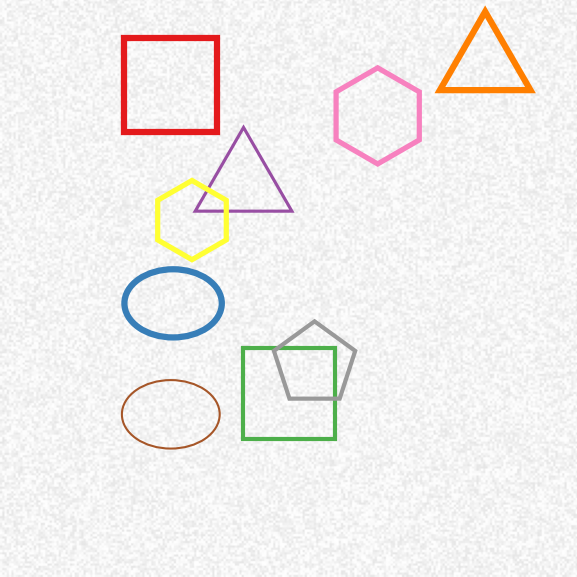[{"shape": "square", "thickness": 3, "radius": 0.4, "center": [0.295, 0.852]}, {"shape": "oval", "thickness": 3, "radius": 0.42, "center": [0.3, 0.474]}, {"shape": "square", "thickness": 2, "radius": 0.4, "center": [0.5, 0.318]}, {"shape": "triangle", "thickness": 1.5, "radius": 0.48, "center": [0.422, 0.682]}, {"shape": "triangle", "thickness": 3, "radius": 0.45, "center": [0.84, 0.888]}, {"shape": "hexagon", "thickness": 2.5, "radius": 0.34, "center": [0.332, 0.618]}, {"shape": "oval", "thickness": 1, "radius": 0.42, "center": [0.296, 0.282]}, {"shape": "hexagon", "thickness": 2.5, "radius": 0.42, "center": [0.654, 0.798]}, {"shape": "pentagon", "thickness": 2, "radius": 0.37, "center": [0.545, 0.369]}]